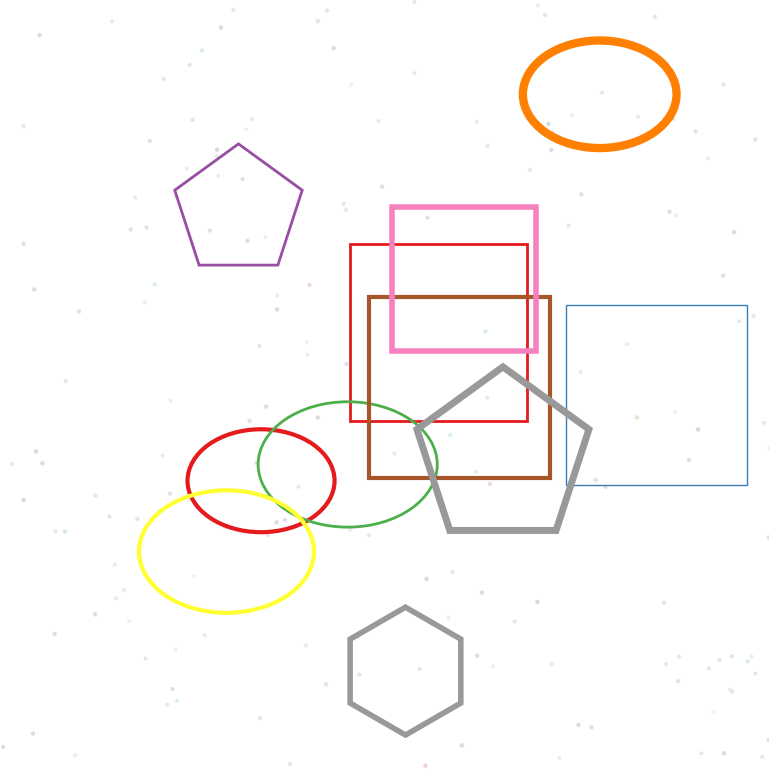[{"shape": "oval", "thickness": 1.5, "radius": 0.48, "center": [0.339, 0.376]}, {"shape": "square", "thickness": 1, "radius": 0.57, "center": [0.569, 0.568]}, {"shape": "square", "thickness": 0.5, "radius": 0.59, "center": [0.853, 0.487]}, {"shape": "oval", "thickness": 1, "radius": 0.58, "center": [0.452, 0.397]}, {"shape": "pentagon", "thickness": 1, "radius": 0.44, "center": [0.31, 0.726]}, {"shape": "oval", "thickness": 3, "radius": 0.5, "center": [0.779, 0.878]}, {"shape": "oval", "thickness": 1.5, "radius": 0.57, "center": [0.294, 0.284]}, {"shape": "square", "thickness": 1.5, "radius": 0.59, "center": [0.596, 0.497]}, {"shape": "square", "thickness": 2, "radius": 0.47, "center": [0.603, 0.638]}, {"shape": "hexagon", "thickness": 2, "radius": 0.42, "center": [0.527, 0.128]}, {"shape": "pentagon", "thickness": 2.5, "radius": 0.59, "center": [0.653, 0.406]}]